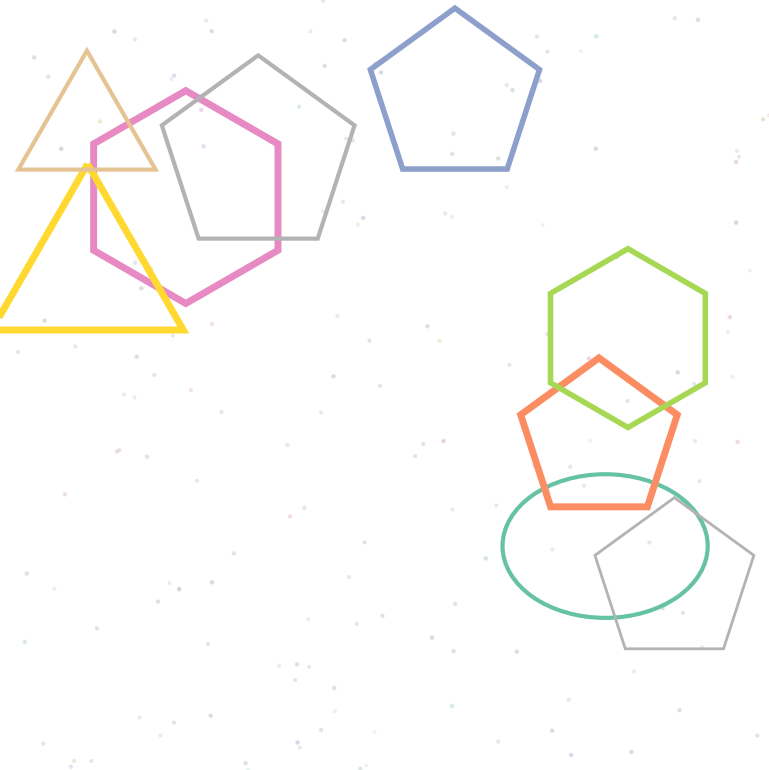[{"shape": "oval", "thickness": 1.5, "radius": 0.67, "center": [0.786, 0.291]}, {"shape": "pentagon", "thickness": 2.5, "radius": 0.53, "center": [0.778, 0.428]}, {"shape": "pentagon", "thickness": 2, "radius": 0.58, "center": [0.591, 0.874]}, {"shape": "hexagon", "thickness": 2.5, "radius": 0.69, "center": [0.241, 0.744]}, {"shape": "hexagon", "thickness": 2, "radius": 0.58, "center": [0.815, 0.561]}, {"shape": "triangle", "thickness": 2.5, "radius": 0.72, "center": [0.114, 0.643]}, {"shape": "triangle", "thickness": 1.5, "radius": 0.51, "center": [0.113, 0.831]}, {"shape": "pentagon", "thickness": 1.5, "radius": 0.66, "center": [0.335, 0.797]}, {"shape": "pentagon", "thickness": 1, "radius": 0.54, "center": [0.876, 0.245]}]